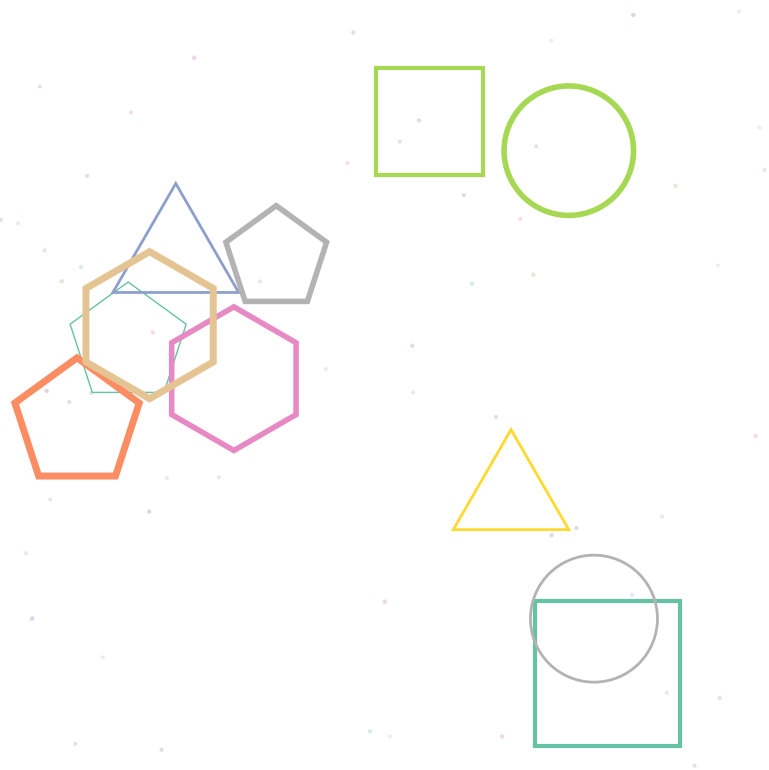[{"shape": "pentagon", "thickness": 0.5, "radius": 0.4, "center": [0.166, 0.554]}, {"shape": "square", "thickness": 1.5, "radius": 0.47, "center": [0.789, 0.125]}, {"shape": "pentagon", "thickness": 2.5, "radius": 0.42, "center": [0.1, 0.45]}, {"shape": "triangle", "thickness": 1, "radius": 0.47, "center": [0.228, 0.667]}, {"shape": "hexagon", "thickness": 2, "radius": 0.47, "center": [0.304, 0.508]}, {"shape": "circle", "thickness": 2, "radius": 0.42, "center": [0.739, 0.804]}, {"shape": "square", "thickness": 1.5, "radius": 0.35, "center": [0.558, 0.842]}, {"shape": "triangle", "thickness": 1, "radius": 0.43, "center": [0.664, 0.355]}, {"shape": "hexagon", "thickness": 2.5, "radius": 0.48, "center": [0.194, 0.578]}, {"shape": "circle", "thickness": 1, "radius": 0.41, "center": [0.771, 0.197]}, {"shape": "pentagon", "thickness": 2, "radius": 0.34, "center": [0.359, 0.664]}]